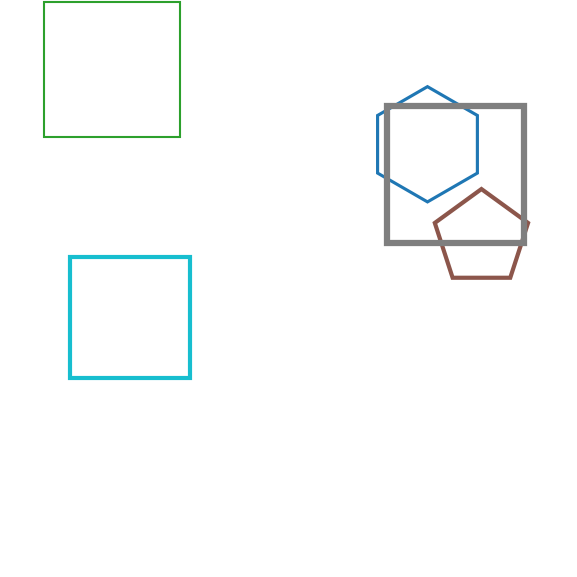[{"shape": "hexagon", "thickness": 1.5, "radius": 0.5, "center": [0.74, 0.749]}, {"shape": "square", "thickness": 1, "radius": 0.59, "center": [0.194, 0.879]}, {"shape": "pentagon", "thickness": 2, "radius": 0.42, "center": [0.834, 0.587]}, {"shape": "square", "thickness": 3, "radius": 0.59, "center": [0.788, 0.697]}, {"shape": "square", "thickness": 2, "radius": 0.52, "center": [0.225, 0.449]}]